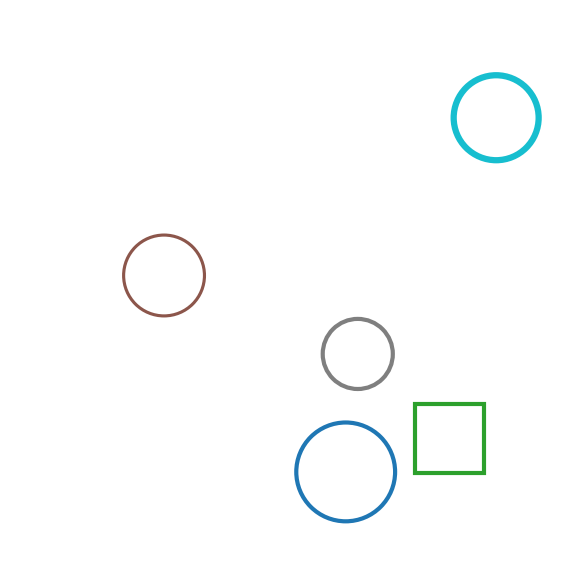[{"shape": "circle", "thickness": 2, "radius": 0.43, "center": [0.599, 0.182]}, {"shape": "square", "thickness": 2, "radius": 0.3, "center": [0.778, 0.24]}, {"shape": "circle", "thickness": 1.5, "radius": 0.35, "center": [0.284, 0.522]}, {"shape": "circle", "thickness": 2, "radius": 0.3, "center": [0.62, 0.386]}, {"shape": "circle", "thickness": 3, "radius": 0.37, "center": [0.859, 0.795]}]